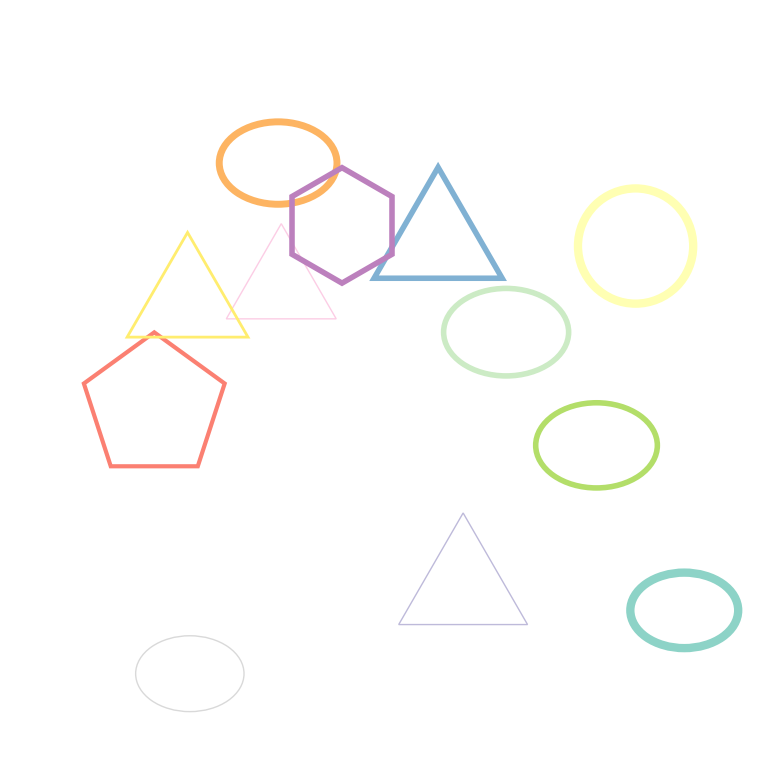[{"shape": "oval", "thickness": 3, "radius": 0.35, "center": [0.889, 0.207]}, {"shape": "circle", "thickness": 3, "radius": 0.37, "center": [0.825, 0.68]}, {"shape": "triangle", "thickness": 0.5, "radius": 0.48, "center": [0.601, 0.237]}, {"shape": "pentagon", "thickness": 1.5, "radius": 0.48, "center": [0.2, 0.472]}, {"shape": "triangle", "thickness": 2, "radius": 0.48, "center": [0.569, 0.687]}, {"shape": "oval", "thickness": 2.5, "radius": 0.38, "center": [0.361, 0.788]}, {"shape": "oval", "thickness": 2, "radius": 0.4, "center": [0.775, 0.422]}, {"shape": "triangle", "thickness": 0.5, "radius": 0.41, "center": [0.365, 0.627]}, {"shape": "oval", "thickness": 0.5, "radius": 0.35, "center": [0.247, 0.125]}, {"shape": "hexagon", "thickness": 2, "radius": 0.37, "center": [0.444, 0.707]}, {"shape": "oval", "thickness": 2, "radius": 0.41, "center": [0.657, 0.569]}, {"shape": "triangle", "thickness": 1, "radius": 0.45, "center": [0.244, 0.607]}]